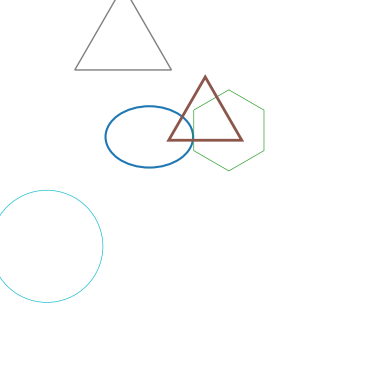[{"shape": "oval", "thickness": 1.5, "radius": 0.57, "center": [0.388, 0.644]}, {"shape": "hexagon", "thickness": 0.5, "radius": 0.53, "center": [0.594, 0.661]}, {"shape": "triangle", "thickness": 2, "radius": 0.55, "center": [0.533, 0.691]}, {"shape": "triangle", "thickness": 1, "radius": 0.72, "center": [0.32, 0.891]}, {"shape": "circle", "thickness": 0.5, "radius": 0.73, "center": [0.122, 0.36]}]